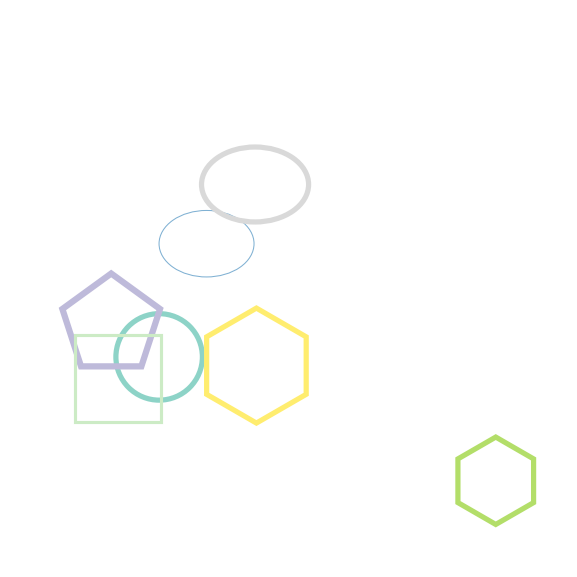[{"shape": "circle", "thickness": 2.5, "radius": 0.37, "center": [0.276, 0.381]}, {"shape": "pentagon", "thickness": 3, "radius": 0.44, "center": [0.193, 0.437]}, {"shape": "oval", "thickness": 0.5, "radius": 0.41, "center": [0.358, 0.577]}, {"shape": "hexagon", "thickness": 2.5, "radius": 0.38, "center": [0.858, 0.167]}, {"shape": "oval", "thickness": 2.5, "radius": 0.46, "center": [0.442, 0.68]}, {"shape": "square", "thickness": 1.5, "radius": 0.37, "center": [0.204, 0.344]}, {"shape": "hexagon", "thickness": 2.5, "radius": 0.5, "center": [0.444, 0.366]}]